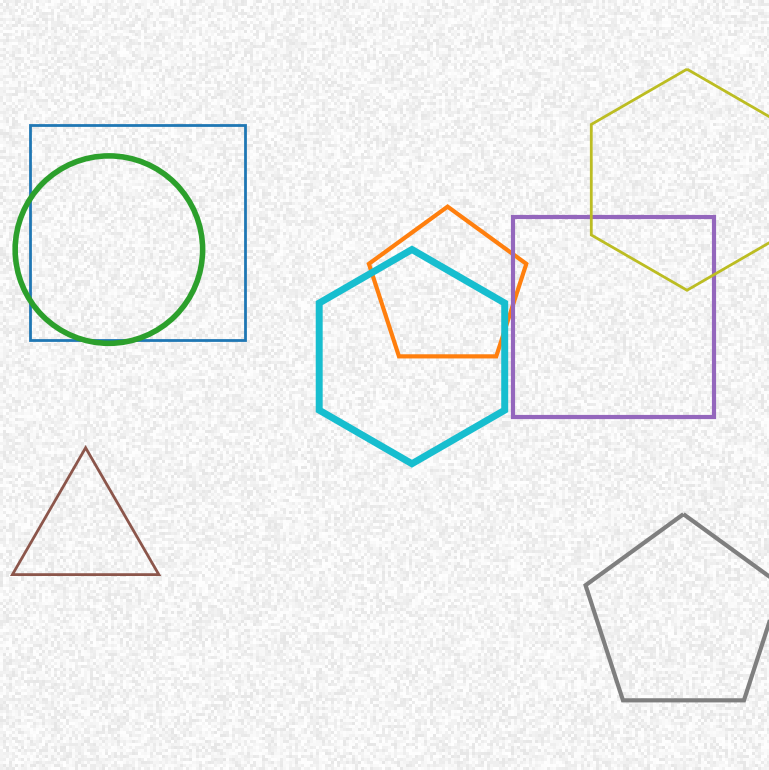[{"shape": "square", "thickness": 1, "radius": 0.7, "center": [0.179, 0.698]}, {"shape": "pentagon", "thickness": 1.5, "radius": 0.54, "center": [0.581, 0.624]}, {"shape": "circle", "thickness": 2, "radius": 0.61, "center": [0.141, 0.676]}, {"shape": "square", "thickness": 1.5, "radius": 0.65, "center": [0.797, 0.588]}, {"shape": "triangle", "thickness": 1, "radius": 0.55, "center": [0.111, 0.309]}, {"shape": "pentagon", "thickness": 1.5, "radius": 0.67, "center": [0.888, 0.199]}, {"shape": "hexagon", "thickness": 1, "radius": 0.72, "center": [0.892, 0.767]}, {"shape": "hexagon", "thickness": 2.5, "radius": 0.7, "center": [0.535, 0.537]}]